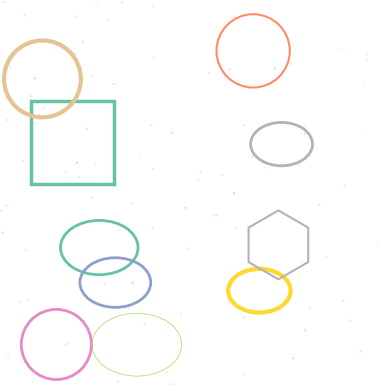[{"shape": "oval", "thickness": 2, "radius": 0.5, "center": [0.258, 0.357]}, {"shape": "square", "thickness": 2.5, "radius": 0.53, "center": [0.189, 0.63]}, {"shape": "circle", "thickness": 1.5, "radius": 0.48, "center": [0.658, 0.868]}, {"shape": "oval", "thickness": 2, "radius": 0.46, "center": [0.3, 0.266]}, {"shape": "circle", "thickness": 2, "radius": 0.46, "center": [0.146, 0.105]}, {"shape": "oval", "thickness": 0.5, "radius": 0.58, "center": [0.355, 0.105]}, {"shape": "oval", "thickness": 3, "radius": 0.4, "center": [0.674, 0.245]}, {"shape": "circle", "thickness": 3, "radius": 0.5, "center": [0.11, 0.795]}, {"shape": "hexagon", "thickness": 1.5, "radius": 0.45, "center": [0.723, 0.364]}, {"shape": "oval", "thickness": 2, "radius": 0.4, "center": [0.731, 0.626]}]